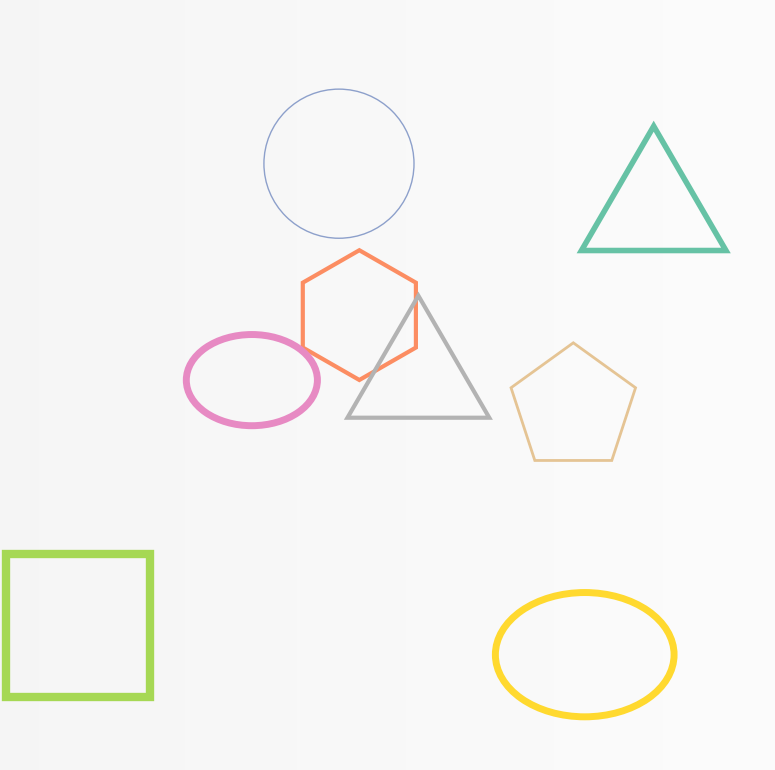[{"shape": "triangle", "thickness": 2, "radius": 0.54, "center": [0.843, 0.728]}, {"shape": "hexagon", "thickness": 1.5, "radius": 0.42, "center": [0.464, 0.591]}, {"shape": "circle", "thickness": 0.5, "radius": 0.48, "center": [0.437, 0.787]}, {"shape": "oval", "thickness": 2.5, "radius": 0.42, "center": [0.325, 0.506]}, {"shape": "square", "thickness": 3, "radius": 0.47, "center": [0.101, 0.187]}, {"shape": "oval", "thickness": 2.5, "radius": 0.58, "center": [0.754, 0.15]}, {"shape": "pentagon", "thickness": 1, "radius": 0.42, "center": [0.74, 0.47]}, {"shape": "triangle", "thickness": 1.5, "radius": 0.53, "center": [0.54, 0.51]}]